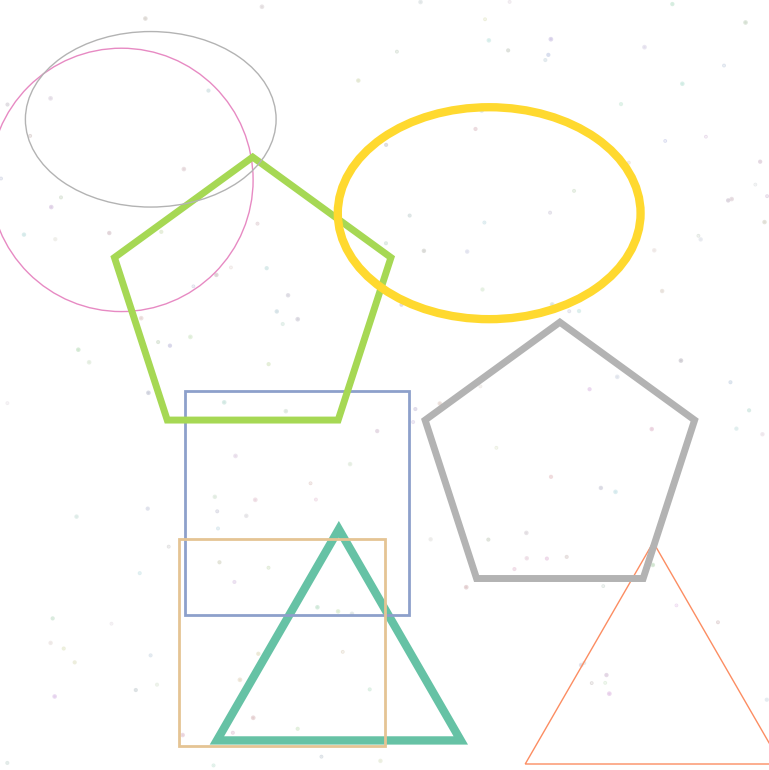[{"shape": "triangle", "thickness": 3, "radius": 0.91, "center": [0.44, 0.13]}, {"shape": "triangle", "thickness": 0.5, "radius": 0.96, "center": [0.848, 0.104]}, {"shape": "square", "thickness": 1, "radius": 0.73, "center": [0.386, 0.347]}, {"shape": "circle", "thickness": 0.5, "radius": 0.86, "center": [0.158, 0.766]}, {"shape": "pentagon", "thickness": 2.5, "radius": 0.94, "center": [0.328, 0.607]}, {"shape": "oval", "thickness": 3, "radius": 0.98, "center": [0.635, 0.723]}, {"shape": "square", "thickness": 1, "radius": 0.67, "center": [0.366, 0.165]}, {"shape": "pentagon", "thickness": 2.5, "radius": 0.92, "center": [0.727, 0.398]}, {"shape": "oval", "thickness": 0.5, "radius": 0.81, "center": [0.196, 0.845]}]